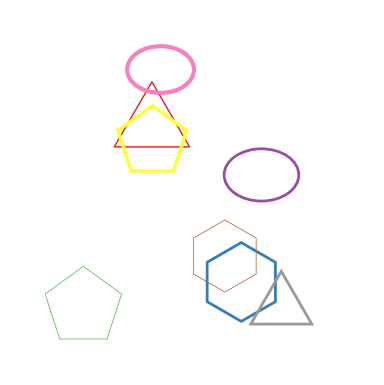[{"shape": "triangle", "thickness": 1, "radius": 0.56, "center": [0.395, 0.675]}, {"shape": "hexagon", "thickness": 2, "radius": 0.51, "center": [0.627, 0.268]}, {"shape": "pentagon", "thickness": 0.5, "radius": 0.52, "center": [0.217, 0.204]}, {"shape": "oval", "thickness": 2, "radius": 0.48, "center": [0.679, 0.546]}, {"shape": "pentagon", "thickness": 2.5, "radius": 0.47, "center": [0.396, 0.632]}, {"shape": "hexagon", "thickness": 0.5, "radius": 0.47, "center": [0.584, 0.335]}, {"shape": "oval", "thickness": 3, "radius": 0.43, "center": [0.417, 0.819]}, {"shape": "triangle", "thickness": 2, "radius": 0.46, "center": [0.731, 0.204]}]